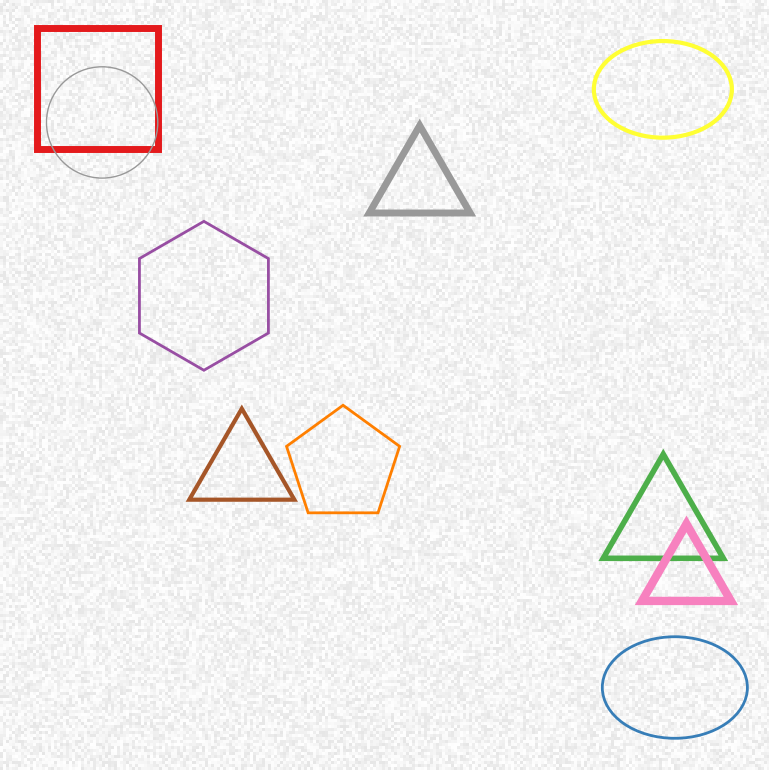[{"shape": "square", "thickness": 2.5, "radius": 0.39, "center": [0.127, 0.885]}, {"shape": "oval", "thickness": 1, "radius": 0.47, "center": [0.876, 0.107]}, {"shape": "triangle", "thickness": 2, "radius": 0.45, "center": [0.861, 0.32]}, {"shape": "hexagon", "thickness": 1, "radius": 0.48, "center": [0.265, 0.616]}, {"shape": "pentagon", "thickness": 1, "radius": 0.39, "center": [0.446, 0.396]}, {"shape": "oval", "thickness": 1.5, "radius": 0.45, "center": [0.861, 0.884]}, {"shape": "triangle", "thickness": 1.5, "radius": 0.39, "center": [0.314, 0.39]}, {"shape": "triangle", "thickness": 3, "radius": 0.33, "center": [0.892, 0.253]}, {"shape": "triangle", "thickness": 2.5, "radius": 0.38, "center": [0.545, 0.761]}, {"shape": "circle", "thickness": 0.5, "radius": 0.36, "center": [0.133, 0.841]}]